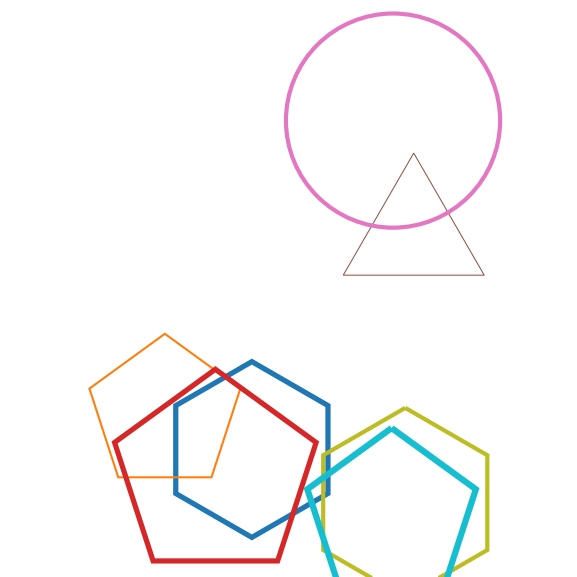[{"shape": "hexagon", "thickness": 2.5, "radius": 0.76, "center": [0.436, 0.221]}, {"shape": "pentagon", "thickness": 1, "radius": 0.69, "center": [0.286, 0.284]}, {"shape": "pentagon", "thickness": 2.5, "radius": 0.92, "center": [0.373, 0.176]}, {"shape": "triangle", "thickness": 0.5, "radius": 0.7, "center": [0.716, 0.593]}, {"shape": "circle", "thickness": 2, "radius": 0.93, "center": [0.681, 0.79]}, {"shape": "hexagon", "thickness": 2, "radius": 0.82, "center": [0.702, 0.129]}, {"shape": "pentagon", "thickness": 3, "radius": 0.77, "center": [0.678, 0.105]}]